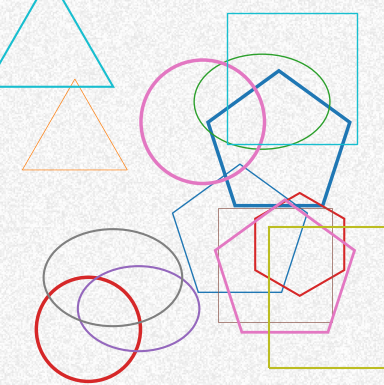[{"shape": "pentagon", "thickness": 2.5, "radius": 0.97, "center": [0.724, 0.623]}, {"shape": "pentagon", "thickness": 1, "radius": 0.92, "center": [0.623, 0.39]}, {"shape": "triangle", "thickness": 0.5, "radius": 0.79, "center": [0.194, 0.637]}, {"shape": "oval", "thickness": 1, "radius": 0.88, "center": [0.681, 0.736]}, {"shape": "circle", "thickness": 2.5, "radius": 0.68, "center": [0.23, 0.145]}, {"shape": "hexagon", "thickness": 1.5, "radius": 0.67, "center": [0.779, 0.365]}, {"shape": "oval", "thickness": 1.5, "radius": 0.79, "center": [0.36, 0.198]}, {"shape": "square", "thickness": 0.5, "radius": 0.74, "center": [0.715, 0.311]}, {"shape": "circle", "thickness": 2.5, "radius": 0.8, "center": [0.527, 0.684]}, {"shape": "pentagon", "thickness": 2, "radius": 0.95, "center": [0.74, 0.291]}, {"shape": "oval", "thickness": 1.5, "radius": 0.9, "center": [0.293, 0.279]}, {"shape": "square", "thickness": 1.5, "radius": 0.92, "center": [0.881, 0.227]}, {"shape": "square", "thickness": 1, "radius": 0.85, "center": [0.759, 0.796]}, {"shape": "triangle", "thickness": 1.5, "radius": 0.95, "center": [0.129, 0.87]}]